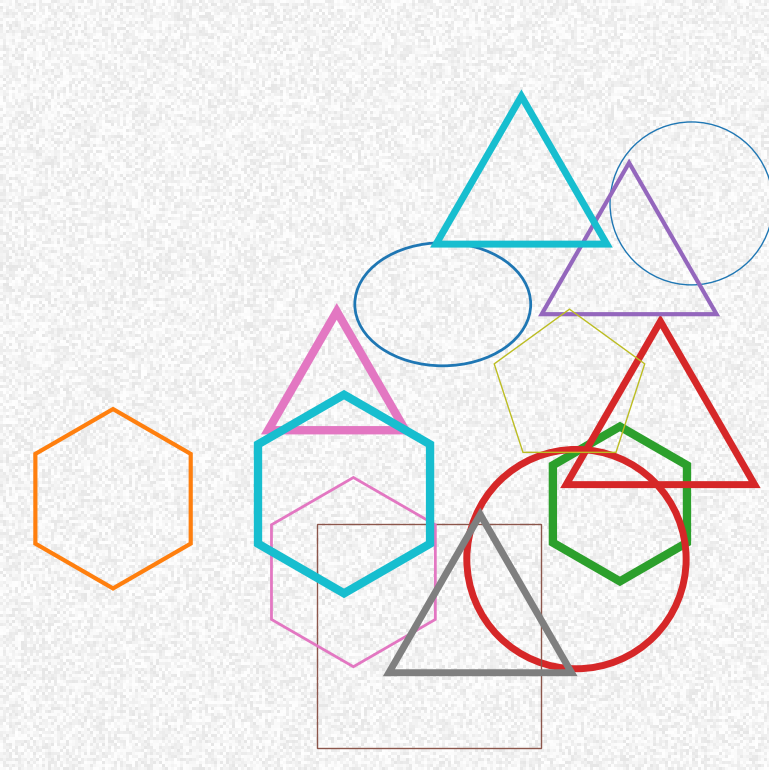[{"shape": "circle", "thickness": 0.5, "radius": 0.53, "center": [0.898, 0.736]}, {"shape": "oval", "thickness": 1, "radius": 0.57, "center": [0.575, 0.605]}, {"shape": "hexagon", "thickness": 1.5, "radius": 0.58, "center": [0.147, 0.352]}, {"shape": "hexagon", "thickness": 3, "radius": 0.5, "center": [0.805, 0.346]}, {"shape": "circle", "thickness": 2.5, "radius": 0.71, "center": [0.749, 0.274]}, {"shape": "triangle", "thickness": 2.5, "radius": 0.71, "center": [0.858, 0.441]}, {"shape": "triangle", "thickness": 1.5, "radius": 0.66, "center": [0.817, 0.658]}, {"shape": "square", "thickness": 0.5, "radius": 0.73, "center": [0.557, 0.174]}, {"shape": "triangle", "thickness": 3, "radius": 0.51, "center": [0.437, 0.493]}, {"shape": "hexagon", "thickness": 1, "radius": 0.61, "center": [0.459, 0.257]}, {"shape": "triangle", "thickness": 2.5, "radius": 0.68, "center": [0.624, 0.195]}, {"shape": "pentagon", "thickness": 0.5, "radius": 0.51, "center": [0.74, 0.496]}, {"shape": "hexagon", "thickness": 3, "radius": 0.65, "center": [0.447, 0.358]}, {"shape": "triangle", "thickness": 2.5, "radius": 0.64, "center": [0.677, 0.747]}]